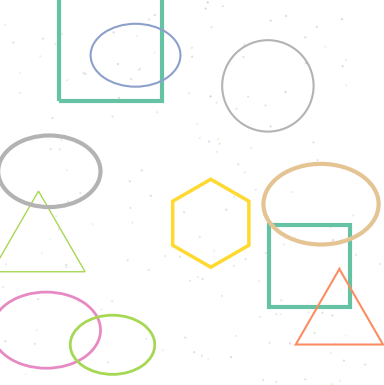[{"shape": "square", "thickness": 3, "radius": 0.53, "center": [0.804, 0.309]}, {"shape": "square", "thickness": 3, "radius": 0.67, "center": [0.288, 0.872]}, {"shape": "triangle", "thickness": 1.5, "radius": 0.65, "center": [0.881, 0.171]}, {"shape": "oval", "thickness": 1.5, "radius": 0.58, "center": [0.352, 0.857]}, {"shape": "oval", "thickness": 2, "radius": 0.71, "center": [0.12, 0.142]}, {"shape": "oval", "thickness": 2, "radius": 0.55, "center": [0.292, 0.104]}, {"shape": "triangle", "thickness": 1, "radius": 0.7, "center": [0.1, 0.364]}, {"shape": "hexagon", "thickness": 2.5, "radius": 0.57, "center": [0.547, 0.42]}, {"shape": "oval", "thickness": 3, "radius": 0.75, "center": [0.834, 0.47]}, {"shape": "circle", "thickness": 1.5, "radius": 0.59, "center": [0.696, 0.777]}, {"shape": "oval", "thickness": 3, "radius": 0.66, "center": [0.128, 0.555]}]